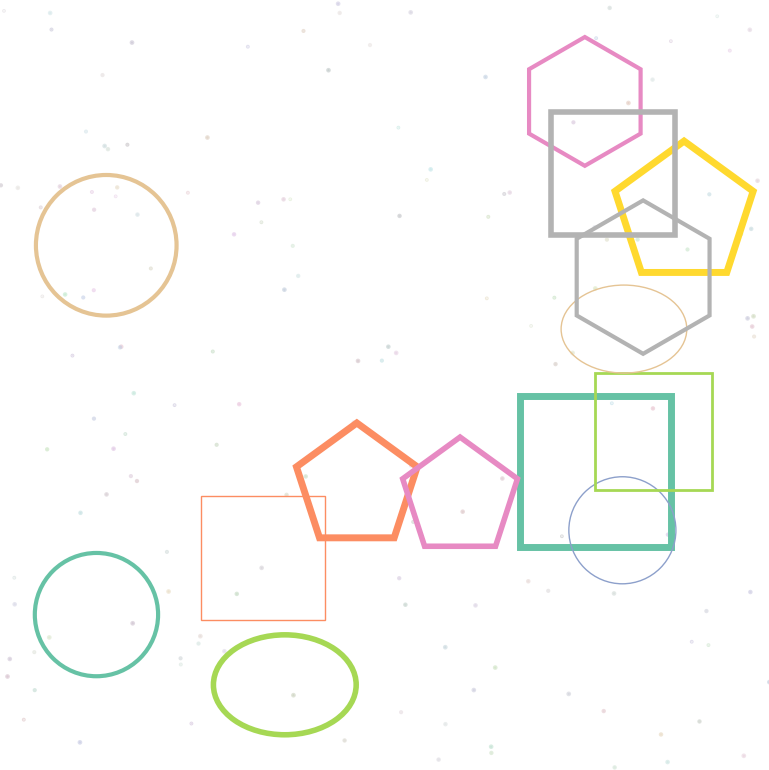[{"shape": "square", "thickness": 2.5, "radius": 0.49, "center": [0.773, 0.388]}, {"shape": "circle", "thickness": 1.5, "radius": 0.4, "center": [0.125, 0.202]}, {"shape": "square", "thickness": 0.5, "radius": 0.4, "center": [0.341, 0.275]}, {"shape": "pentagon", "thickness": 2.5, "radius": 0.41, "center": [0.463, 0.368]}, {"shape": "circle", "thickness": 0.5, "radius": 0.35, "center": [0.808, 0.311]}, {"shape": "hexagon", "thickness": 1.5, "radius": 0.42, "center": [0.76, 0.868]}, {"shape": "pentagon", "thickness": 2, "radius": 0.39, "center": [0.597, 0.354]}, {"shape": "square", "thickness": 1, "radius": 0.38, "center": [0.849, 0.44]}, {"shape": "oval", "thickness": 2, "radius": 0.46, "center": [0.37, 0.111]}, {"shape": "pentagon", "thickness": 2.5, "radius": 0.47, "center": [0.888, 0.722]}, {"shape": "circle", "thickness": 1.5, "radius": 0.46, "center": [0.138, 0.681]}, {"shape": "oval", "thickness": 0.5, "radius": 0.41, "center": [0.81, 0.573]}, {"shape": "square", "thickness": 2, "radius": 0.4, "center": [0.796, 0.775]}, {"shape": "hexagon", "thickness": 1.5, "radius": 0.5, "center": [0.835, 0.64]}]